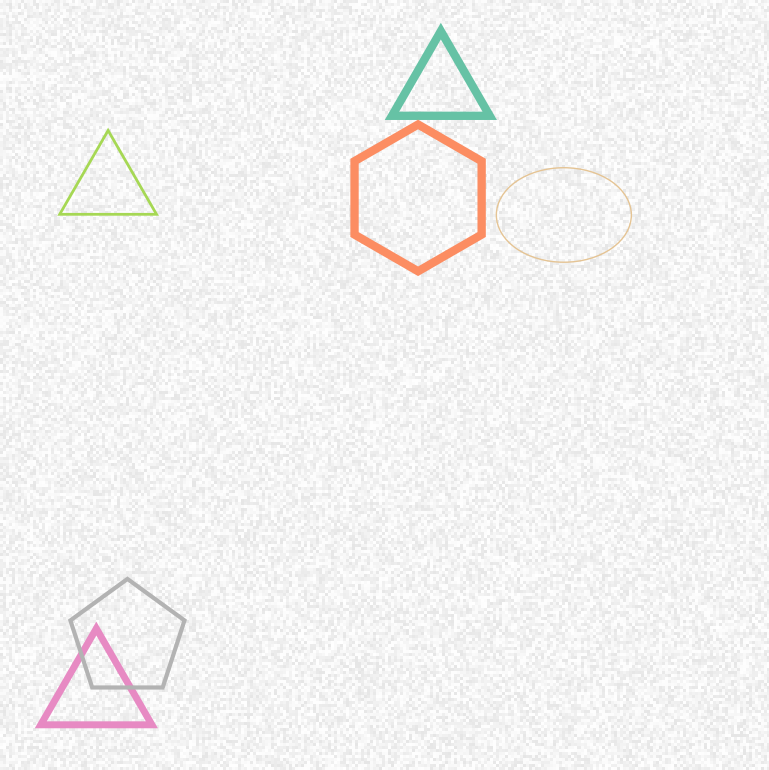[{"shape": "triangle", "thickness": 3, "radius": 0.37, "center": [0.573, 0.886]}, {"shape": "hexagon", "thickness": 3, "radius": 0.48, "center": [0.543, 0.743]}, {"shape": "triangle", "thickness": 2.5, "radius": 0.42, "center": [0.125, 0.1]}, {"shape": "triangle", "thickness": 1, "radius": 0.36, "center": [0.14, 0.758]}, {"shape": "oval", "thickness": 0.5, "radius": 0.44, "center": [0.732, 0.721]}, {"shape": "pentagon", "thickness": 1.5, "radius": 0.39, "center": [0.166, 0.17]}]